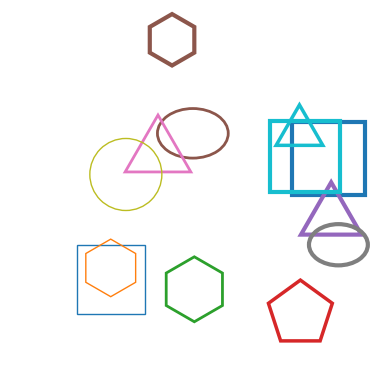[{"shape": "square", "thickness": 3, "radius": 0.47, "center": [0.853, 0.589]}, {"shape": "square", "thickness": 1, "radius": 0.44, "center": [0.288, 0.274]}, {"shape": "hexagon", "thickness": 1, "radius": 0.37, "center": [0.288, 0.304]}, {"shape": "hexagon", "thickness": 2, "radius": 0.42, "center": [0.505, 0.249]}, {"shape": "pentagon", "thickness": 2.5, "radius": 0.44, "center": [0.78, 0.185]}, {"shape": "triangle", "thickness": 3, "radius": 0.45, "center": [0.86, 0.436]}, {"shape": "oval", "thickness": 2, "radius": 0.46, "center": [0.501, 0.654]}, {"shape": "hexagon", "thickness": 3, "radius": 0.33, "center": [0.447, 0.897]}, {"shape": "triangle", "thickness": 2, "radius": 0.49, "center": [0.41, 0.603]}, {"shape": "oval", "thickness": 3, "radius": 0.38, "center": [0.879, 0.364]}, {"shape": "circle", "thickness": 1, "radius": 0.47, "center": [0.327, 0.547]}, {"shape": "triangle", "thickness": 2.5, "radius": 0.35, "center": [0.778, 0.658]}, {"shape": "square", "thickness": 3, "radius": 0.46, "center": [0.792, 0.594]}]